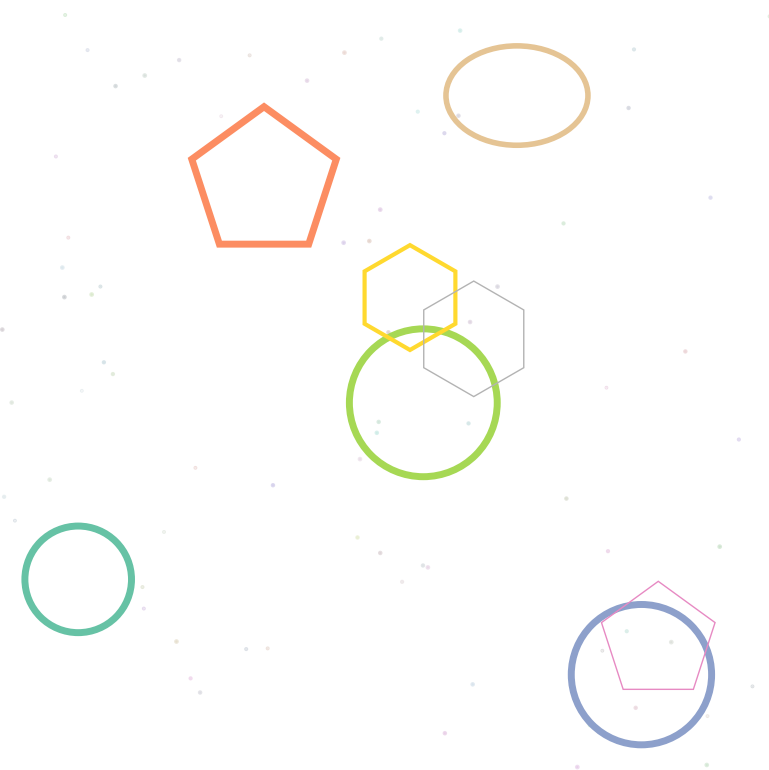[{"shape": "circle", "thickness": 2.5, "radius": 0.35, "center": [0.102, 0.248]}, {"shape": "pentagon", "thickness": 2.5, "radius": 0.49, "center": [0.343, 0.763]}, {"shape": "circle", "thickness": 2.5, "radius": 0.46, "center": [0.833, 0.124]}, {"shape": "pentagon", "thickness": 0.5, "radius": 0.39, "center": [0.855, 0.167]}, {"shape": "circle", "thickness": 2.5, "radius": 0.48, "center": [0.55, 0.477]}, {"shape": "hexagon", "thickness": 1.5, "radius": 0.34, "center": [0.532, 0.614]}, {"shape": "oval", "thickness": 2, "radius": 0.46, "center": [0.671, 0.876]}, {"shape": "hexagon", "thickness": 0.5, "radius": 0.37, "center": [0.615, 0.56]}]